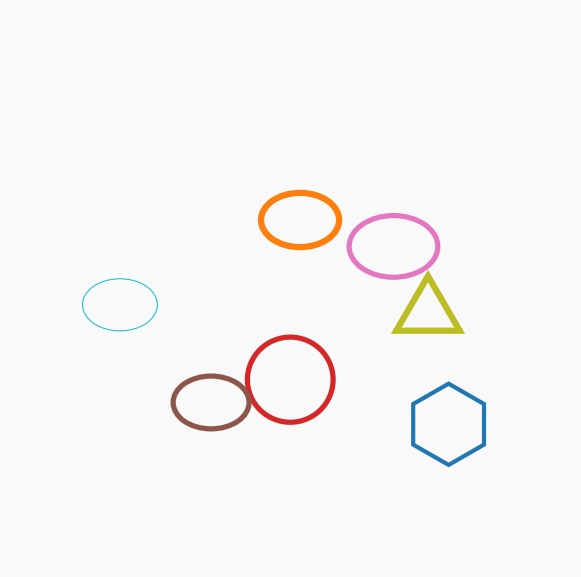[{"shape": "hexagon", "thickness": 2, "radius": 0.35, "center": [0.772, 0.264]}, {"shape": "oval", "thickness": 3, "radius": 0.34, "center": [0.516, 0.618]}, {"shape": "circle", "thickness": 2.5, "radius": 0.37, "center": [0.499, 0.342]}, {"shape": "oval", "thickness": 2.5, "radius": 0.33, "center": [0.363, 0.302]}, {"shape": "oval", "thickness": 2.5, "radius": 0.38, "center": [0.677, 0.572]}, {"shape": "triangle", "thickness": 3, "radius": 0.32, "center": [0.736, 0.458]}, {"shape": "oval", "thickness": 0.5, "radius": 0.32, "center": [0.206, 0.471]}]